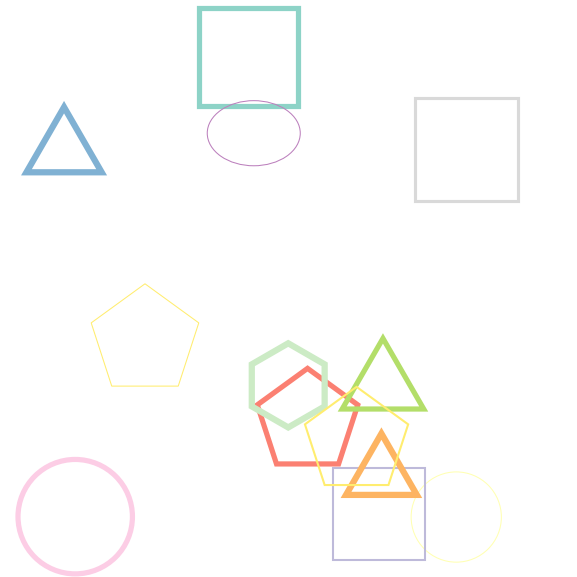[{"shape": "square", "thickness": 2.5, "radius": 0.43, "center": [0.43, 0.9]}, {"shape": "circle", "thickness": 0.5, "radius": 0.39, "center": [0.79, 0.104]}, {"shape": "square", "thickness": 1, "radius": 0.4, "center": [0.656, 0.109]}, {"shape": "pentagon", "thickness": 2.5, "radius": 0.46, "center": [0.533, 0.27]}, {"shape": "triangle", "thickness": 3, "radius": 0.38, "center": [0.111, 0.738]}, {"shape": "triangle", "thickness": 3, "radius": 0.35, "center": [0.66, 0.178]}, {"shape": "triangle", "thickness": 2.5, "radius": 0.41, "center": [0.663, 0.332]}, {"shape": "circle", "thickness": 2.5, "radius": 0.5, "center": [0.13, 0.104]}, {"shape": "square", "thickness": 1.5, "radius": 0.45, "center": [0.808, 0.74]}, {"shape": "oval", "thickness": 0.5, "radius": 0.4, "center": [0.439, 0.768]}, {"shape": "hexagon", "thickness": 3, "radius": 0.36, "center": [0.499, 0.332]}, {"shape": "pentagon", "thickness": 0.5, "radius": 0.49, "center": [0.251, 0.41]}, {"shape": "pentagon", "thickness": 1, "radius": 0.47, "center": [0.617, 0.235]}]